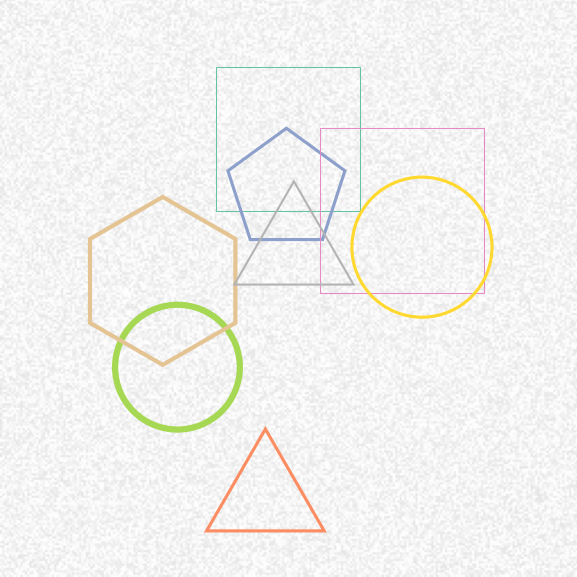[{"shape": "square", "thickness": 0.5, "radius": 0.62, "center": [0.498, 0.758]}, {"shape": "triangle", "thickness": 1.5, "radius": 0.59, "center": [0.46, 0.139]}, {"shape": "pentagon", "thickness": 1.5, "radius": 0.53, "center": [0.496, 0.67]}, {"shape": "square", "thickness": 0.5, "radius": 0.71, "center": [0.696, 0.635]}, {"shape": "circle", "thickness": 3, "radius": 0.54, "center": [0.307, 0.363]}, {"shape": "circle", "thickness": 1.5, "radius": 0.61, "center": [0.731, 0.571]}, {"shape": "hexagon", "thickness": 2, "radius": 0.73, "center": [0.282, 0.513]}, {"shape": "triangle", "thickness": 1, "radius": 0.6, "center": [0.509, 0.566]}]